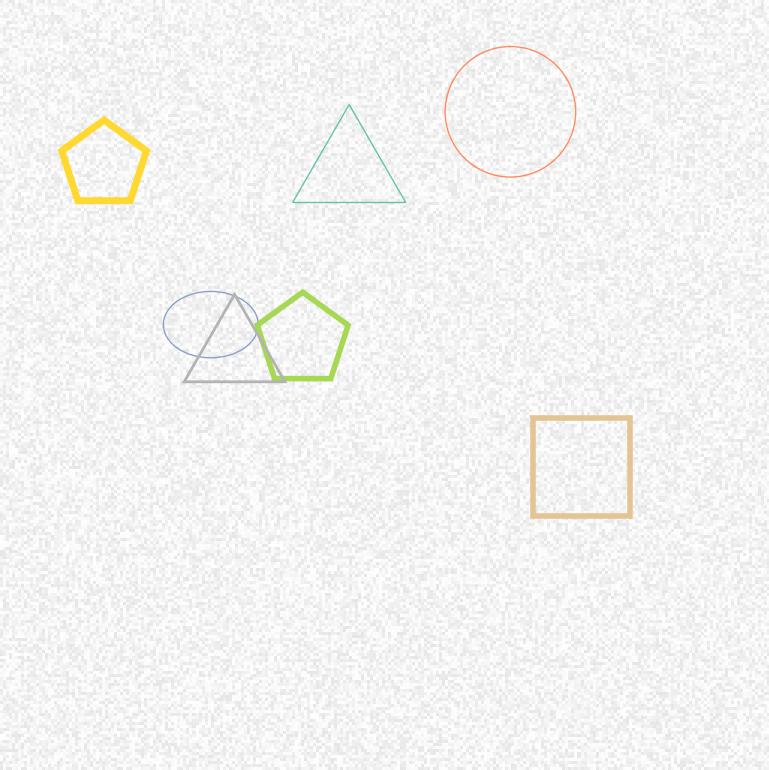[{"shape": "triangle", "thickness": 0.5, "radius": 0.42, "center": [0.454, 0.779]}, {"shape": "circle", "thickness": 0.5, "radius": 0.42, "center": [0.663, 0.855]}, {"shape": "oval", "thickness": 0.5, "radius": 0.31, "center": [0.274, 0.578]}, {"shape": "pentagon", "thickness": 2, "radius": 0.31, "center": [0.393, 0.558]}, {"shape": "pentagon", "thickness": 2.5, "radius": 0.29, "center": [0.135, 0.786]}, {"shape": "square", "thickness": 2, "radius": 0.32, "center": [0.755, 0.394]}, {"shape": "triangle", "thickness": 1, "radius": 0.38, "center": [0.305, 0.542]}]